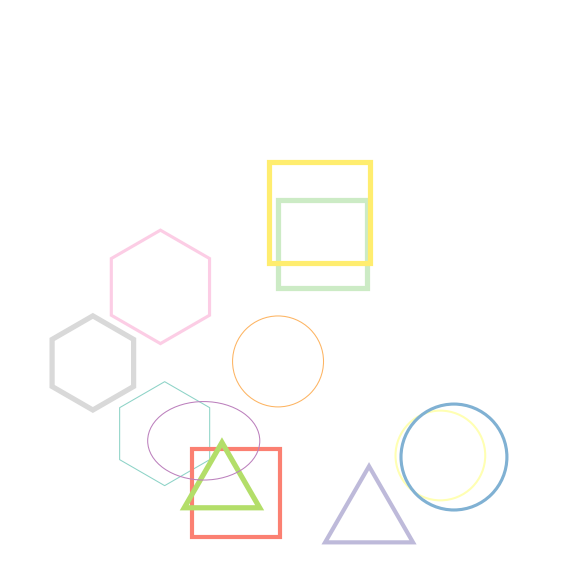[{"shape": "hexagon", "thickness": 0.5, "radius": 0.45, "center": [0.285, 0.248]}, {"shape": "circle", "thickness": 1, "radius": 0.39, "center": [0.763, 0.21]}, {"shape": "triangle", "thickness": 2, "radius": 0.44, "center": [0.639, 0.104]}, {"shape": "square", "thickness": 2, "radius": 0.38, "center": [0.408, 0.145]}, {"shape": "circle", "thickness": 1.5, "radius": 0.46, "center": [0.786, 0.208]}, {"shape": "circle", "thickness": 0.5, "radius": 0.39, "center": [0.481, 0.373]}, {"shape": "triangle", "thickness": 2.5, "radius": 0.38, "center": [0.384, 0.158]}, {"shape": "hexagon", "thickness": 1.5, "radius": 0.49, "center": [0.278, 0.502]}, {"shape": "hexagon", "thickness": 2.5, "radius": 0.41, "center": [0.161, 0.371]}, {"shape": "oval", "thickness": 0.5, "radius": 0.49, "center": [0.353, 0.236]}, {"shape": "square", "thickness": 2.5, "radius": 0.38, "center": [0.558, 0.577]}, {"shape": "square", "thickness": 2.5, "radius": 0.44, "center": [0.553, 0.631]}]